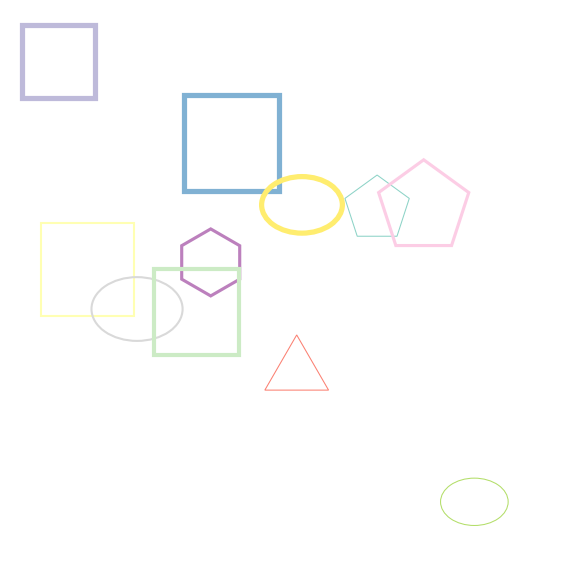[{"shape": "pentagon", "thickness": 0.5, "radius": 0.29, "center": [0.653, 0.637]}, {"shape": "square", "thickness": 1, "radius": 0.4, "center": [0.151, 0.533]}, {"shape": "square", "thickness": 2.5, "radius": 0.32, "center": [0.101, 0.893]}, {"shape": "triangle", "thickness": 0.5, "radius": 0.32, "center": [0.514, 0.355]}, {"shape": "square", "thickness": 2.5, "radius": 0.41, "center": [0.401, 0.752]}, {"shape": "oval", "thickness": 0.5, "radius": 0.29, "center": [0.821, 0.13]}, {"shape": "pentagon", "thickness": 1.5, "radius": 0.41, "center": [0.734, 0.64]}, {"shape": "oval", "thickness": 1, "radius": 0.39, "center": [0.237, 0.464]}, {"shape": "hexagon", "thickness": 1.5, "radius": 0.29, "center": [0.365, 0.545]}, {"shape": "square", "thickness": 2, "radius": 0.37, "center": [0.34, 0.459]}, {"shape": "oval", "thickness": 2.5, "radius": 0.35, "center": [0.523, 0.644]}]